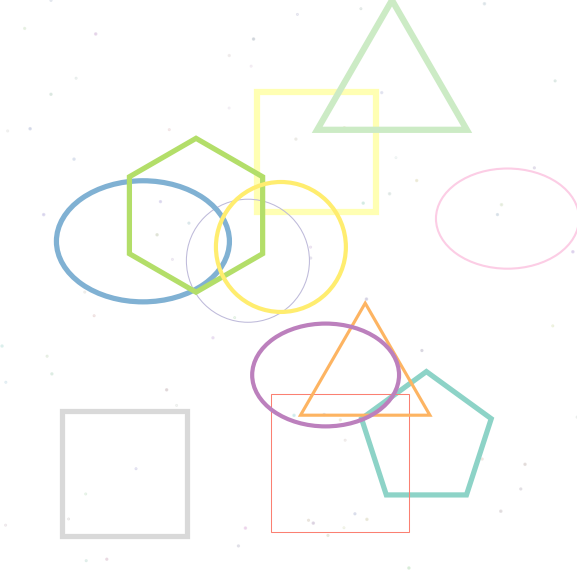[{"shape": "pentagon", "thickness": 2.5, "radius": 0.59, "center": [0.738, 0.238]}, {"shape": "square", "thickness": 3, "radius": 0.52, "center": [0.548, 0.736]}, {"shape": "circle", "thickness": 0.5, "radius": 0.53, "center": [0.429, 0.548]}, {"shape": "square", "thickness": 0.5, "radius": 0.6, "center": [0.588, 0.198]}, {"shape": "oval", "thickness": 2.5, "radius": 0.75, "center": [0.247, 0.581]}, {"shape": "triangle", "thickness": 1.5, "radius": 0.65, "center": [0.632, 0.345]}, {"shape": "hexagon", "thickness": 2.5, "radius": 0.67, "center": [0.339, 0.626]}, {"shape": "oval", "thickness": 1, "radius": 0.62, "center": [0.879, 0.621]}, {"shape": "square", "thickness": 2.5, "radius": 0.54, "center": [0.216, 0.179]}, {"shape": "oval", "thickness": 2, "radius": 0.64, "center": [0.564, 0.35]}, {"shape": "triangle", "thickness": 3, "radius": 0.75, "center": [0.679, 0.849]}, {"shape": "circle", "thickness": 2, "radius": 0.56, "center": [0.486, 0.571]}]